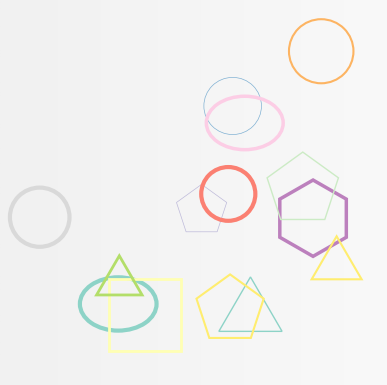[{"shape": "oval", "thickness": 3, "radius": 0.49, "center": [0.305, 0.21]}, {"shape": "triangle", "thickness": 1, "radius": 0.47, "center": [0.646, 0.186]}, {"shape": "square", "thickness": 2, "radius": 0.46, "center": [0.374, 0.182]}, {"shape": "pentagon", "thickness": 0.5, "radius": 0.34, "center": [0.52, 0.453]}, {"shape": "circle", "thickness": 3, "radius": 0.35, "center": [0.589, 0.496]}, {"shape": "circle", "thickness": 0.5, "radius": 0.37, "center": [0.6, 0.725]}, {"shape": "circle", "thickness": 1.5, "radius": 0.42, "center": [0.829, 0.867]}, {"shape": "triangle", "thickness": 2, "radius": 0.34, "center": [0.308, 0.268]}, {"shape": "oval", "thickness": 2.5, "radius": 0.5, "center": [0.632, 0.681]}, {"shape": "circle", "thickness": 3, "radius": 0.38, "center": [0.102, 0.436]}, {"shape": "hexagon", "thickness": 2.5, "radius": 0.5, "center": [0.808, 0.433]}, {"shape": "pentagon", "thickness": 1, "radius": 0.48, "center": [0.781, 0.508]}, {"shape": "triangle", "thickness": 1.5, "radius": 0.37, "center": [0.869, 0.312]}, {"shape": "pentagon", "thickness": 1.5, "radius": 0.46, "center": [0.594, 0.196]}]